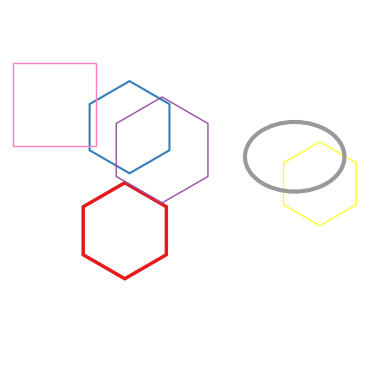[{"shape": "hexagon", "thickness": 2.5, "radius": 0.62, "center": [0.324, 0.401]}, {"shape": "hexagon", "thickness": 1.5, "radius": 0.6, "center": [0.336, 0.67]}, {"shape": "hexagon", "thickness": 1, "radius": 0.69, "center": [0.421, 0.61]}, {"shape": "hexagon", "thickness": 1, "radius": 0.54, "center": [0.831, 0.523]}, {"shape": "square", "thickness": 1, "radius": 0.54, "center": [0.142, 0.728]}, {"shape": "oval", "thickness": 3, "radius": 0.65, "center": [0.765, 0.593]}]